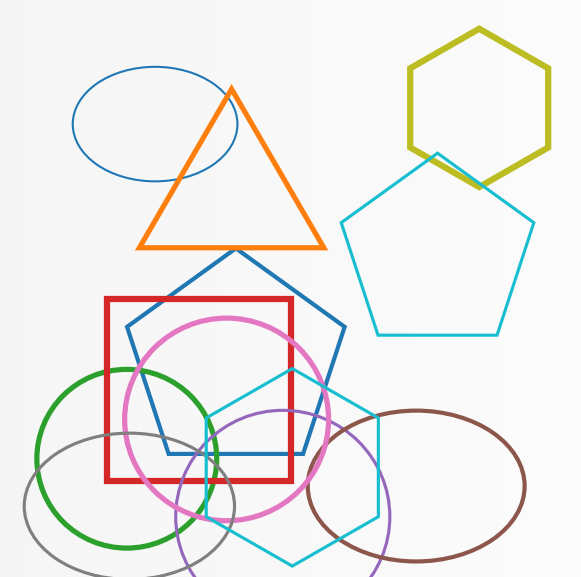[{"shape": "oval", "thickness": 1, "radius": 0.71, "center": [0.267, 0.784]}, {"shape": "pentagon", "thickness": 2, "radius": 0.98, "center": [0.406, 0.372]}, {"shape": "triangle", "thickness": 2.5, "radius": 0.92, "center": [0.398, 0.662]}, {"shape": "circle", "thickness": 2.5, "radius": 0.77, "center": [0.218, 0.205]}, {"shape": "square", "thickness": 3, "radius": 0.79, "center": [0.342, 0.324]}, {"shape": "circle", "thickness": 1.5, "radius": 0.92, "center": [0.486, 0.104]}, {"shape": "oval", "thickness": 2, "radius": 0.93, "center": [0.716, 0.158]}, {"shape": "circle", "thickness": 2.5, "radius": 0.88, "center": [0.39, 0.273]}, {"shape": "oval", "thickness": 1.5, "radius": 0.9, "center": [0.223, 0.122]}, {"shape": "hexagon", "thickness": 3, "radius": 0.69, "center": [0.824, 0.812]}, {"shape": "pentagon", "thickness": 1.5, "radius": 0.87, "center": [0.753, 0.56]}, {"shape": "hexagon", "thickness": 1.5, "radius": 0.85, "center": [0.503, 0.19]}]